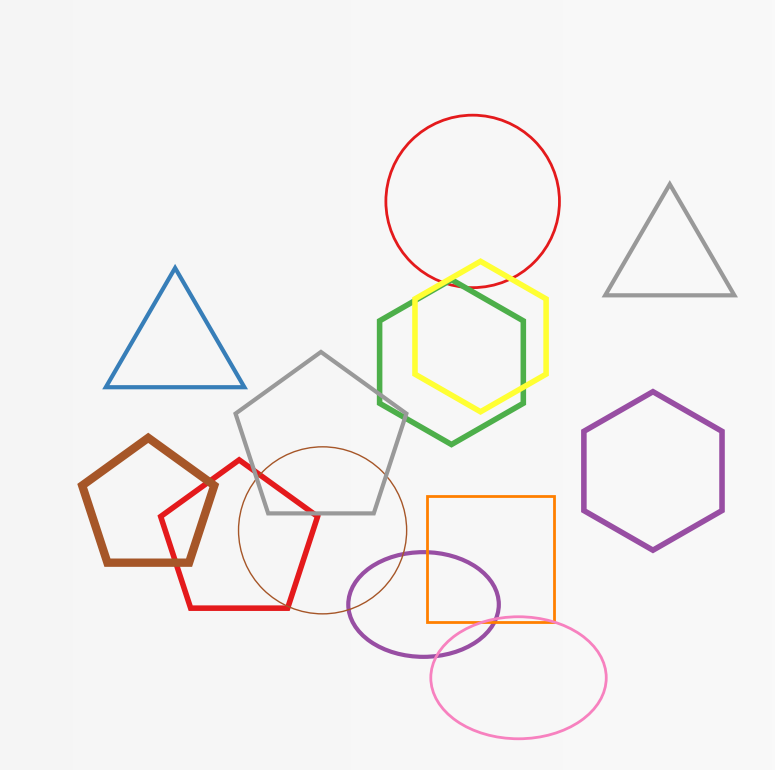[{"shape": "pentagon", "thickness": 2, "radius": 0.53, "center": [0.309, 0.296]}, {"shape": "circle", "thickness": 1, "radius": 0.56, "center": [0.61, 0.738]}, {"shape": "triangle", "thickness": 1.5, "radius": 0.52, "center": [0.226, 0.549]}, {"shape": "hexagon", "thickness": 2, "radius": 0.54, "center": [0.583, 0.53]}, {"shape": "hexagon", "thickness": 2, "radius": 0.51, "center": [0.843, 0.388]}, {"shape": "oval", "thickness": 1.5, "radius": 0.49, "center": [0.547, 0.215]}, {"shape": "square", "thickness": 1, "radius": 0.41, "center": [0.633, 0.274]}, {"shape": "hexagon", "thickness": 2, "radius": 0.49, "center": [0.62, 0.563]}, {"shape": "circle", "thickness": 0.5, "radius": 0.54, "center": [0.416, 0.311]}, {"shape": "pentagon", "thickness": 3, "radius": 0.45, "center": [0.191, 0.342]}, {"shape": "oval", "thickness": 1, "radius": 0.57, "center": [0.669, 0.12]}, {"shape": "pentagon", "thickness": 1.5, "radius": 0.58, "center": [0.414, 0.427]}, {"shape": "triangle", "thickness": 1.5, "radius": 0.48, "center": [0.864, 0.665]}]